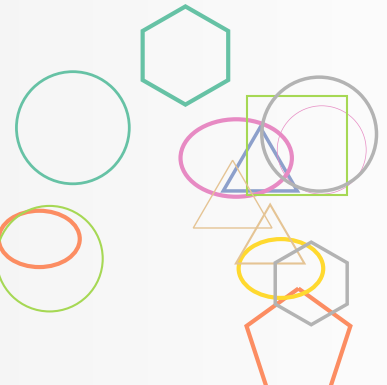[{"shape": "circle", "thickness": 2, "radius": 0.73, "center": [0.188, 0.668]}, {"shape": "hexagon", "thickness": 3, "radius": 0.64, "center": [0.479, 0.856]}, {"shape": "pentagon", "thickness": 3, "radius": 0.7, "center": [0.77, 0.11]}, {"shape": "oval", "thickness": 3, "radius": 0.52, "center": [0.101, 0.379]}, {"shape": "triangle", "thickness": 2.5, "radius": 0.55, "center": [0.672, 0.559]}, {"shape": "circle", "thickness": 0.5, "radius": 0.57, "center": [0.83, 0.61]}, {"shape": "oval", "thickness": 3, "radius": 0.72, "center": [0.61, 0.59]}, {"shape": "square", "thickness": 1.5, "radius": 0.65, "center": [0.765, 0.621]}, {"shape": "circle", "thickness": 1.5, "radius": 0.69, "center": [0.128, 0.328]}, {"shape": "oval", "thickness": 3, "radius": 0.55, "center": [0.725, 0.303]}, {"shape": "triangle", "thickness": 1, "radius": 0.59, "center": [0.6, 0.466]}, {"shape": "triangle", "thickness": 1.5, "radius": 0.51, "center": [0.697, 0.367]}, {"shape": "circle", "thickness": 2.5, "radius": 0.74, "center": [0.824, 0.652]}, {"shape": "hexagon", "thickness": 2.5, "radius": 0.54, "center": [0.803, 0.264]}]